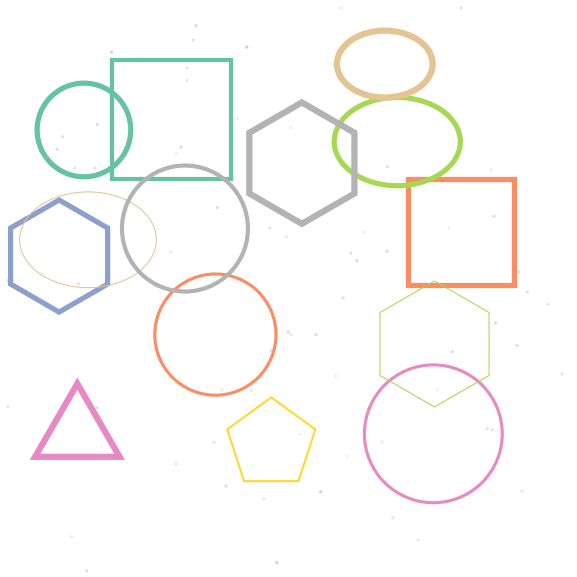[{"shape": "square", "thickness": 2, "radius": 0.51, "center": [0.297, 0.792]}, {"shape": "circle", "thickness": 2.5, "radius": 0.41, "center": [0.145, 0.774]}, {"shape": "circle", "thickness": 1.5, "radius": 0.52, "center": [0.373, 0.42]}, {"shape": "square", "thickness": 2.5, "radius": 0.46, "center": [0.799, 0.597]}, {"shape": "hexagon", "thickness": 2.5, "radius": 0.49, "center": [0.102, 0.556]}, {"shape": "circle", "thickness": 1.5, "radius": 0.6, "center": [0.75, 0.248]}, {"shape": "triangle", "thickness": 3, "radius": 0.42, "center": [0.134, 0.25]}, {"shape": "hexagon", "thickness": 0.5, "radius": 0.55, "center": [0.752, 0.404]}, {"shape": "oval", "thickness": 2.5, "radius": 0.55, "center": [0.688, 0.754]}, {"shape": "pentagon", "thickness": 1, "radius": 0.4, "center": [0.47, 0.231]}, {"shape": "oval", "thickness": 3, "radius": 0.41, "center": [0.666, 0.888]}, {"shape": "oval", "thickness": 0.5, "radius": 0.59, "center": [0.152, 0.584]}, {"shape": "circle", "thickness": 2, "radius": 0.55, "center": [0.32, 0.603]}, {"shape": "hexagon", "thickness": 3, "radius": 0.53, "center": [0.523, 0.717]}]